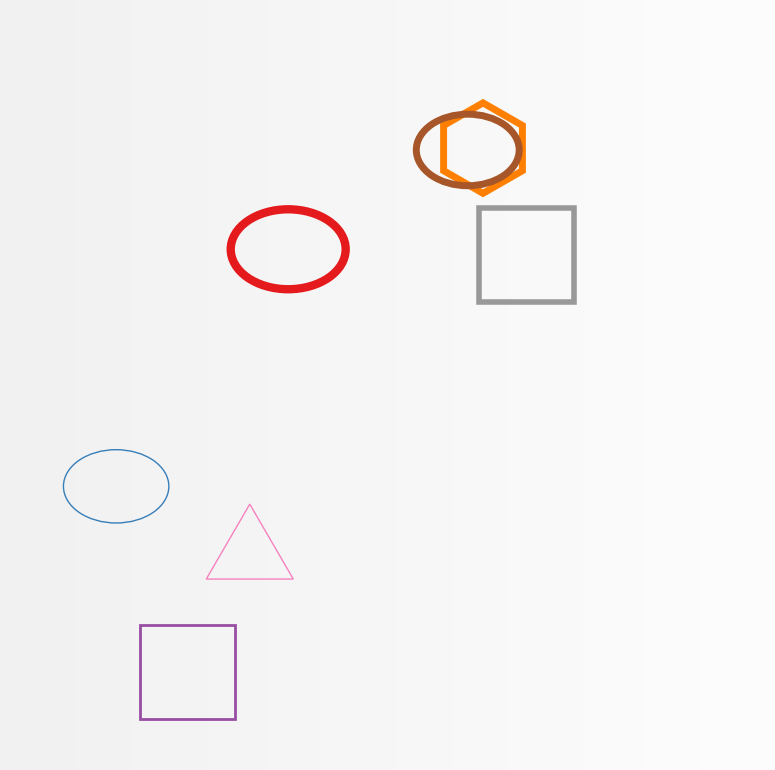[{"shape": "oval", "thickness": 3, "radius": 0.37, "center": [0.372, 0.676]}, {"shape": "oval", "thickness": 0.5, "radius": 0.34, "center": [0.15, 0.368]}, {"shape": "square", "thickness": 1, "radius": 0.3, "center": [0.242, 0.127]}, {"shape": "hexagon", "thickness": 2.5, "radius": 0.29, "center": [0.623, 0.808]}, {"shape": "oval", "thickness": 2.5, "radius": 0.33, "center": [0.604, 0.805]}, {"shape": "triangle", "thickness": 0.5, "radius": 0.32, "center": [0.322, 0.28]}, {"shape": "square", "thickness": 2, "radius": 0.31, "center": [0.68, 0.669]}]